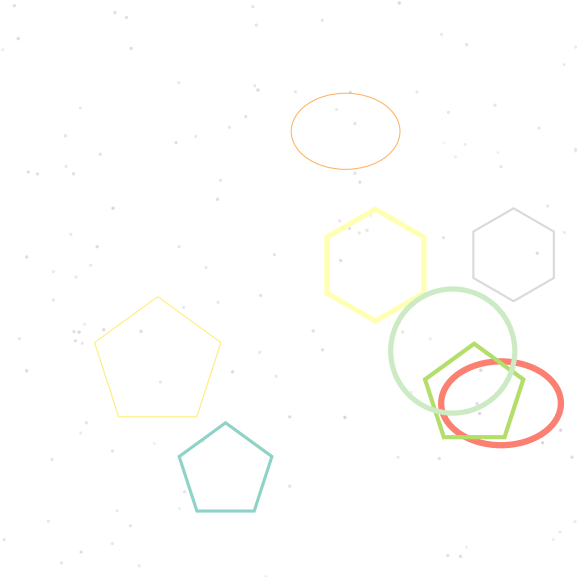[{"shape": "pentagon", "thickness": 1.5, "radius": 0.42, "center": [0.391, 0.183]}, {"shape": "hexagon", "thickness": 2.5, "radius": 0.48, "center": [0.65, 0.54]}, {"shape": "oval", "thickness": 3, "radius": 0.52, "center": [0.868, 0.301]}, {"shape": "oval", "thickness": 0.5, "radius": 0.47, "center": [0.598, 0.772]}, {"shape": "pentagon", "thickness": 2, "radius": 0.45, "center": [0.821, 0.314]}, {"shape": "hexagon", "thickness": 1, "radius": 0.4, "center": [0.889, 0.558]}, {"shape": "circle", "thickness": 2.5, "radius": 0.54, "center": [0.784, 0.391]}, {"shape": "pentagon", "thickness": 0.5, "radius": 0.58, "center": [0.273, 0.37]}]